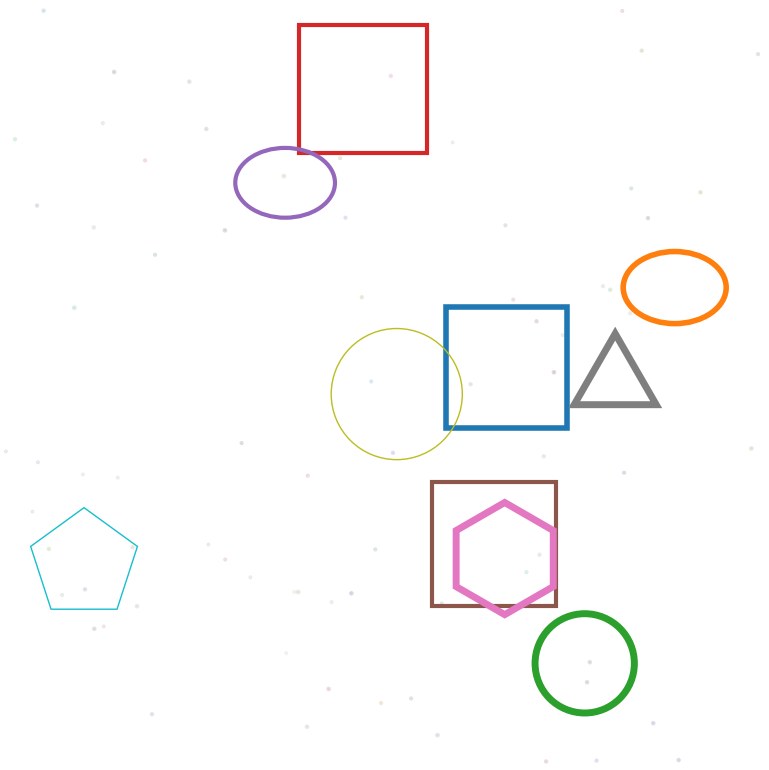[{"shape": "square", "thickness": 2, "radius": 0.39, "center": [0.658, 0.523]}, {"shape": "oval", "thickness": 2, "radius": 0.33, "center": [0.876, 0.627]}, {"shape": "circle", "thickness": 2.5, "radius": 0.32, "center": [0.759, 0.139]}, {"shape": "square", "thickness": 1.5, "radius": 0.42, "center": [0.471, 0.885]}, {"shape": "oval", "thickness": 1.5, "radius": 0.32, "center": [0.37, 0.763]}, {"shape": "square", "thickness": 1.5, "radius": 0.4, "center": [0.641, 0.294]}, {"shape": "hexagon", "thickness": 2.5, "radius": 0.36, "center": [0.655, 0.275]}, {"shape": "triangle", "thickness": 2.5, "radius": 0.31, "center": [0.799, 0.505]}, {"shape": "circle", "thickness": 0.5, "radius": 0.43, "center": [0.515, 0.488]}, {"shape": "pentagon", "thickness": 0.5, "radius": 0.36, "center": [0.109, 0.268]}]